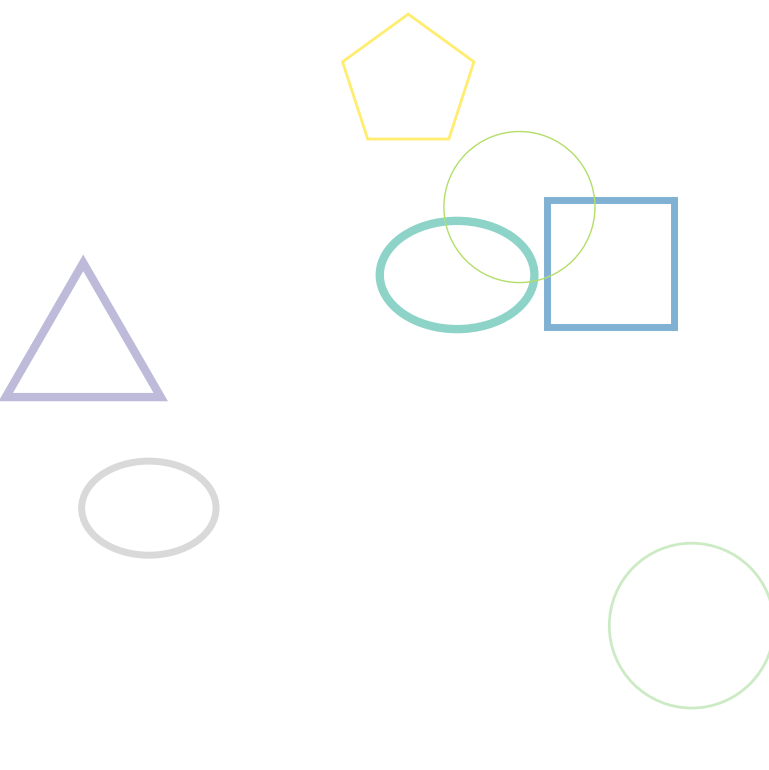[{"shape": "oval", "thickness": 3, "radius": 0.5, "center": [0.594, 0.643]}, {"shape": "triangle", "thickness": 3, "radius": 0.58, "center": [0.108, 0.542]}, {"shape": "square", "thickness": 2.5, "radius": 0.41, "center": [0.793, 0.658]}, {"shape": "circle", "thickness": 0.5, "radius": 0.49, "center": [0.675, 0.731]}, {"shape": "oval", "thickness": 2.5, "radius": 0.44, "center": [0.193, 0.34]}, {"shape": "circle", "thickness": 1, "radius": 0.54, "center": [0.898, 0.188]}, {"shape": "pentagon", "thickness": 1, "radius": 0.45, "center": [0.53, 0.892]}]